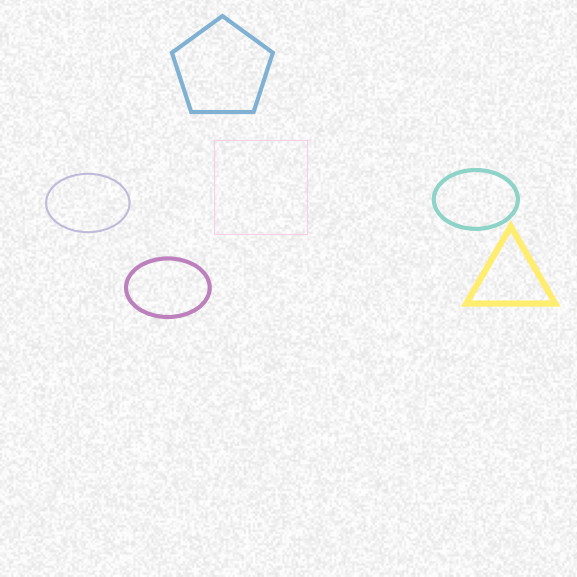[{"shape": "oval", "thickness": 2, "radius": 0.36, "center": [0.824, 0.654]}, {"shape": "oval", "thickness": 1, "radius": 0.36, "center": [0.152, 0.648]}, {"shape": "pentagon", "thickness": 2, "radius": 0.46, "center": [0.385, 0.879]}, {"shape": "square", "thickness": 0.5, "radius": 0.41, "center": [0.451, 0.676]}, {"shape": "oval", "thickness": 2, "radius": 0.36, "center": [0.291, 0.501]}, {"shape": "triangle", "thickness": 3, "radius": 0.45, "center": [0.884, 0.518]}]